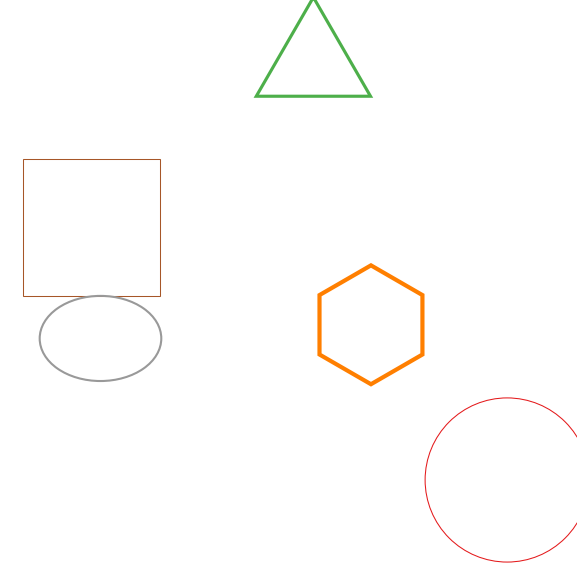[{"shape": "circle", "thickness": 0.5, "radius": 0.71, "center": [0.878, 0.168]}, {"shape": "triangle", "thickness": 1.5, "radius": 0.57, "center": [0.543, 0.89]}, {"shape": "hexagon", "thickness": 2, "radius": 0.51, "center": [0.642, 0.437]}, {"shape": "square", "thickness": 0.5, "radius": 0.59, "center": [0.159, 0.606]}, {"shape": "oval", "thickness": 1, "radius": 0.53, "center": [0.174, 0.413]}]